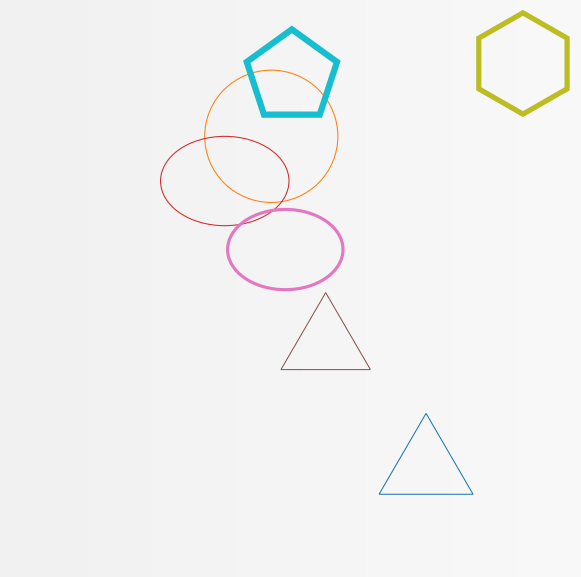[{"shape": "triangle", "thickness": 0.5, "radius": 0.47, "center": [0.733, 0.19]}, {"shape": "circle", "thickness": 0.5, "radius": 0.57, "center": [0.467, 0.763]}, {"shape": "oval", "thickness": 0.5, "radius": 0.55, "center": [0.387, 0.686]}, {"shape": "triangle", "thickness": 0.5, "radius": 0.44, "center": [0.56, 0.404]}, {"shape": "oval", "thickness": 1.5, "radius": 0.5, "center": [0.491, 0.567]}, {"shape": "hexagon", "thickness": 2.5, "radius": 0.44, "center": [0.9, 0.889]}, {"shape": "pentagon", "thickness": 3, "radius": 0.41, "center": [0.502, 0.867]}]